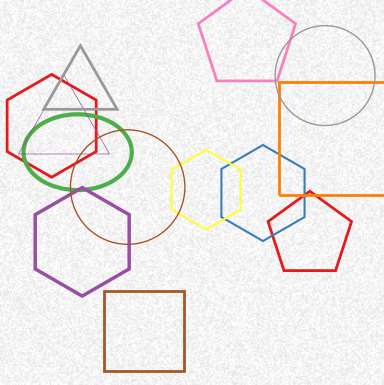[{"shape": "hexagon", "thickness": 2, "radius": 0.67, "center": [0.134, 0.673]}, {"shape": "pentagon", "thickness": 2, "radius": 0.57, "center": [0.805, 0.389]}, {"shape": "hexagon", "thickness": 1.5, "radius": 0.62, "center": [0.683, 0.499]}, {"shape": "oval", "thickness": 3, "radius": 0.7, "center": [0.202, 0.605]}, {"shape": "triangle", "thickness": 0.5, "radius": 0.68, "center": [0.166, 0.668]}, {"shape": "hexagon", "thickness": 2.5, "radius": 0.7, "center": [0.213, 0.372]}, {"shape": "square", "thickness": 2, "radius": 0.73, "center": [0.871, 0.64]}, {"shape": "hexagon", "thickness": 1.5, "radius": 0.52, "center": [0.535, 0.507]}, {"shape": "square", "thickness": 2, "radius": 0.52, "center": [0.374, 0.14]}, {"shape": "circle", "thickness": 1, "radius": 0.74, "center": [0.332, 0.514]}, {"shape": "pentagon", "thickness": 2, "radius": 0.66, "center": [0.641, 0.897]}, {"shape": "circle", "thickness": 1, "radius": 0.65, "center": [0.844, 0.804]}, {"shape": "triangle", "thickness": 2, "radius": 0.55, "center": [0.209, 0.771]}]